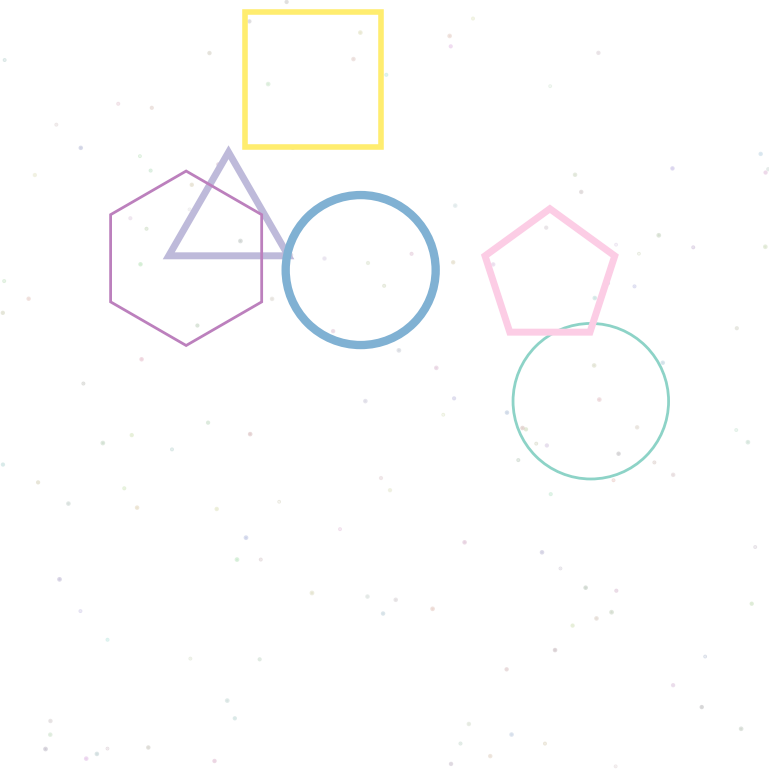[{"shape": "circle", "thickness": 1, "radius": 0.51, "center": [0.767, 0.479]}, {"shape": "triangle", "thickness": 2.5, "radius": 0.45, "center": [0.297, 0.713]}, {"shape": "circle", "thickness": 3, "radius": 0.49, "center": [0.468, 0.649]}, {"shape": "pentagon", "thickness": 2.5, "radius": 0.44, "center": [0.714, 0.64]}, {"shape": "hexagon", "thickness": 1, "radius": 0.57, "center": [0.242, 0.665]}, {"shape": "square", "thickness": 2, "radius": 0.44, "center": [0.407, 0.897]}]